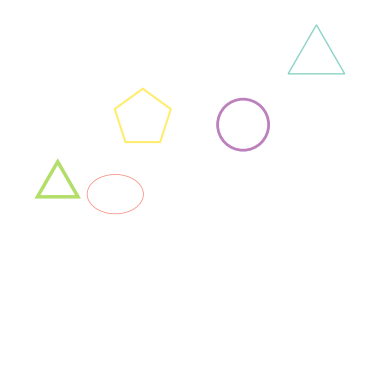[{"shape": "triangle", "thickness": 1, "radius": 0.42, "center": [0.822, 0.851]}, {"shape": "oval", "thickness": 0.5, "radius": 0.37, "center": [0.299, 0.496]}, {"shape": "triangle", "thickness": 2.5, "radius": 0.3, "center": [0.15, 0.519]}, {"shape": "circle", "thickness": 2, "radius": 0.33, "center": [0.631, 0.676]}, {"shape": "pentagon", "thickness": 1.5, "radius": 0.38, "center": [0.371, 0.693]}]